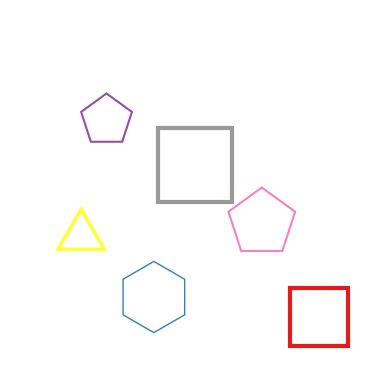[{"shape": "square", "thickness": 3, "radius": 0.38, "center": [0.829, 0.177]}, {"shape": "hexagon", "thickness": 1, "radius": 0.46, "center": [0.4, 0.229]}, {"shape": "pentagon", "thickness": 1.5, "radius": 0.35, "center": [0.277, 0.688]}, {"shape": "triangle", "thickness": 2.5, "radius": 0.35, "center": [0.211, 0.387]}, {"shape": "pentagon", "thickness": 1.5, "radius": 0.46, "center": [0.68, 0.422]}, {"shape": "square", "thickness": 3, "radius": 0.48, "center": [0.506, 0.571]}]